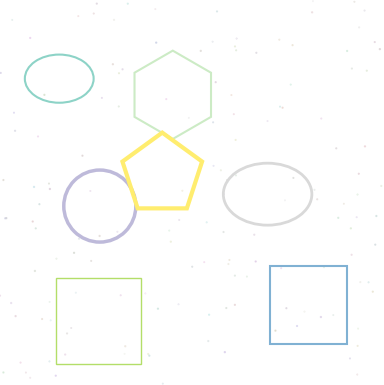[{"shape": "oval", "thickness": 1.5, "radius": 0.45, "center": [0.154, 0.796]}, {"shape": "circle", "thickness": 2.5, "radius": 0.47, "center": [0.259, 0.465]}, {"shape": "square", "thickness": 1.5, "radius": 0.5, "center": [0.801, 0.208]}, {"shape": "square", "thickness": 1, "radius": 0.55, "center": [0.255, 0.166]}, {"shape": "oval", "thickness": 2, "radius": 0.57, "center": [0.695, 0.496]}, {"shape": "hexagon", "thickness": 1.5, "radius": 0.57, "center": [0.449, 0.754]}, {"shape": "pentagon", "thickness": 3, "radius": 0.54, "center": [0.421, 0.547]}]